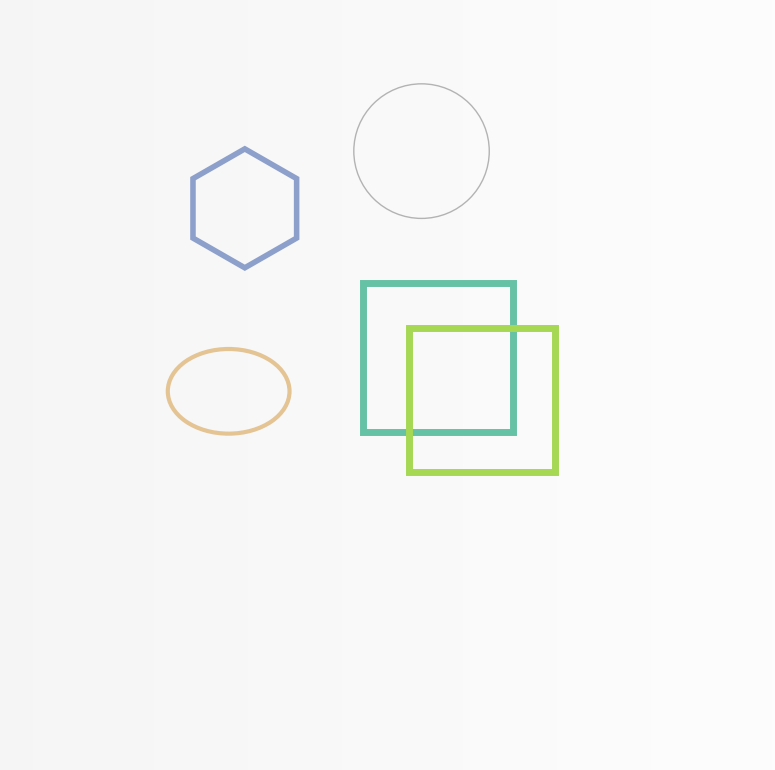[{"shape": "square", "thickness": 2.5, "radius": 0.48, "center": [0.565, 0.535]}, {"shape": "hexagon", "thickness": 2, "radius": 0.39, "center": [0.316, 0.729]}, {"shape": "square", "thickness": 2.5, "radius": 0.47, "center": [0.622, 0.48]}, {"shape": "oval", "thickness": 1.5, "radius": 0.39, "center": [0.295, 0.492]}, {"shape": "circle", "thickness": 0.5, "radius": 0.44, "center": [0.544, 0.804]}]